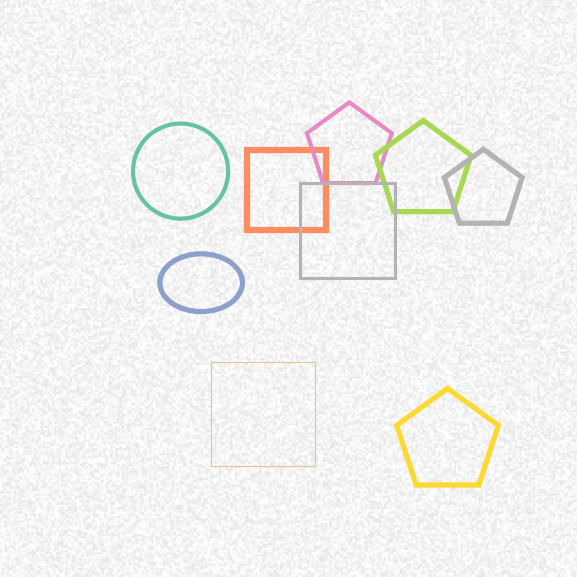[{"shape": "circle", "thickness": 2, "radius": 0.41, "center": [0.313, 0.703]}, {"shape": "square", "thickness": 3, "radius": 0.34, "center": [0.497, 0.67]}, {"shape": "oval", "thickness": 2.5, "radius": 0.36, "center": [0.348, 0.51]}, {"shape": "pentagon", "thickness": 2, "radius": 0.39, "center": [0.605, 0.745]}, {"shape": "pentagon", "thickness": 2.5, "radius": 0.44, "center": [0.733, 0.703]}, {"shape": "pentagon", "thickness": 2.5, "radius": 0.46, "center": [0.775, 0.234]}, {"shape": "square", "thickness": 0.5, "radius": 0.45, "center": [0.455, 0.282]}, {"shape": "pentagon", "thickness": 2.5, "radius": 0.35, "center": [0.837, 0.67]}, {"shape": "square", "thickness": 1.5, "radius": 0.41, "center": [0.602, 0.6]}]